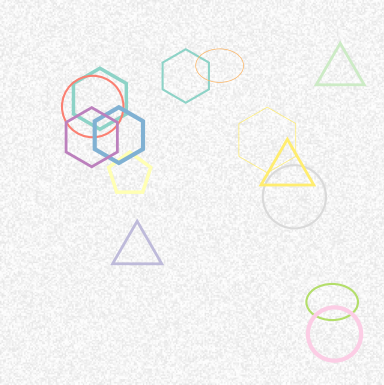[{"shape": "hexagon", "thickness": 1.5, "radius": 0.35, "center": [0.482, 0.803]}, {"shape": "hexagon", "thickness": 2.5, "radius": 0.4, "center": [0.259, 0.744]}, {"shape": "pentagon", "thickness": 2.5, "radius": 0.29, "center": [0.337, 0.547]}, {"shape": "triangle", "thickness": 2, "radius": 0.37, "center": [0.356, 0.352]}, {"shape": "circle", "thickness": 1.5, "radius": 0.4, "center": [0.241, 0.723]}, {"shape": "hexagon", "thickness": 3, "radius": 0.36, "center": [0.309, 0.649]}, {"shape": "oval", "thickness": 0.5, "radius": 0.31, "center": [0.57, 0.83]}, {"shape": "oval", "thickness": 1.5, "radius": 0.34, "center": [0.863, 0.216]}, {"shape": "circle", "thickness": 3, "radius": 0.35, "center": [0.869, 0.132]}, {"shape": "circle", "thickness": 1.5, "radius": 0.41, "center": [0.765, 0.489]}, {"shape": "hexagon", "thickness": 2, "radius": 0.38, "center": [0.238, 0.644]}, {"shape": "triangle", "thickness": 2, "radius": 0.36, "center": [0.884, 0.816]}, {"shape": "hexagon", "thickness": 0.5, "radius": 0.43, "center": [0.694, 0.636]}, {"shape": "triangle", "thickness": 2, "radius": 0.4, "center": [0.746, 0.559]}]